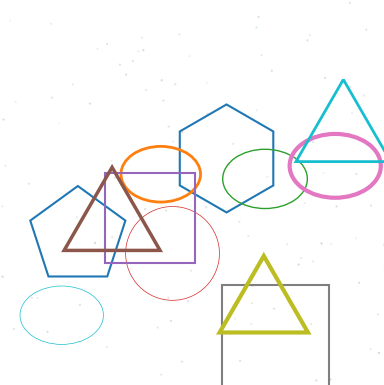[{"shape": "pentagon", "thickness": 1.5, "radius": 0.65, "center": [0.202, 0.387]}, {"shape": "hexagon", "thickness": 1.5, "radius": 0.7, "center": [0.588, 0.588]}, {"shape": "oval", "thickness": 2, "radius": 0.52, "center": [0.418, 0.547]}, {"shape": "oval", "thickness": 1, "radius": 0.55, "center": [0.688, 0.535]}, {"shape": "circle", "thickness": 0.5, "radius": 0.61, "center": [0.448, 0.342]}, {"shape": "square", "thickness": 1.5, "radius": 0.59, "center": [0.389, 0.434]}, {"shape": "triangle", "thickness": 2.5, "radius": 0.72, "center": [0.291, 0.422]}, {"shape": "oval", "thickness": 3, "radius": 0.59, "center": [0.871, 0.569]}, {"shape": "square", "thickness": 1.5, "radius": 0.7, "center": [0.715, 0.119]}, {"shape": "triangle", "thickness": 3, "radius": 0.66, "center": [0.685, 0.203]}, {"shape": "triangle", "thickness": 2, "radius": 0.71, "center": [0.892, 0.651]}, {"shape": "oval", "thickness": 0.5, "radius": 0.54, "center": [0.16, 0.181]}]